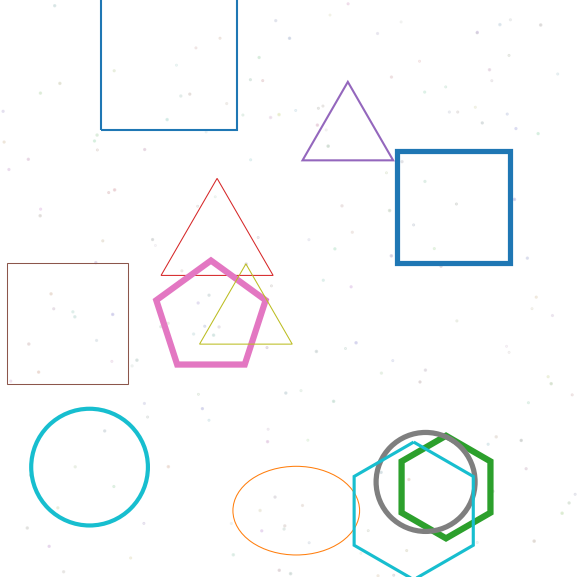[{"shape": "square", "thickness": 1, "radius": 0.59, "center": [0.292, 0.891]}, {"shape": "square", "thickness": 2.5, "radius": 0.49, "center": [0.785, 0.641]}, {"shape": "oval", "thickness": 0.5, "radius": 0.55, "center": [0.513, 0.115]}, {"shape": "hexagon", "thickness": 3, "radius": 0.44, "center": [0.772, 0.156]}, {"shape": "triangle", "thickness": 0.5, "radius": 0.56, "center": [0.376, 0.578]}, {"shape": "triangle", "thickness": 1, "radius": 0.45, "center": [0.602, 0.767]}, {"shape": "square", "thickness": 0.5, "radius": 0.52, "center": [0.117, 0.44]}, {"shape": "pentagon", "thickness": 3, "radius": 0.5, "center": [0.365, 0.448]}, {"shape": "circle", "thickness": 2.5, "radius": 0.43, "center": [0.737, 0.165]}, {"shape": "triangle", "thickness": 0.5, "radius": 0.46, "center": [0.426, 0.45]}, {"shape": "circle", "thickness": 2, "radius": 0.51, "center": [0.155, 0.19]}, {"shape": "hexagon", "thickness": 1.5, "radius": 0.6, "center": [0.716, 0.115]}]